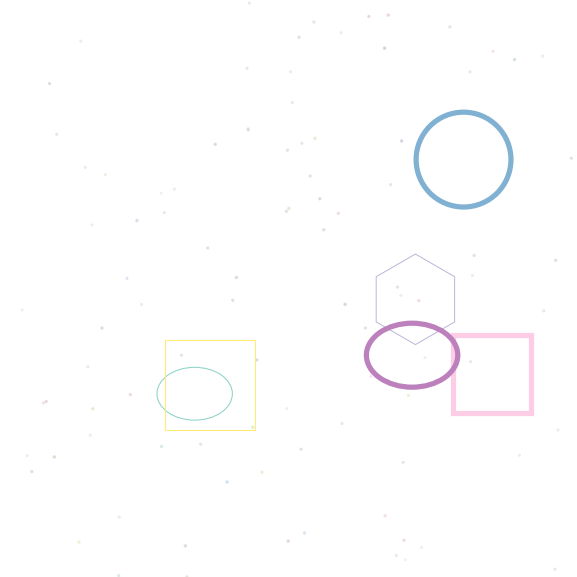[{"shape": "oval", "thickness": 0.5, "radius": 0.33, "center": [0.337, 0.317]}, {"shape": "hexagon", "thickness": 0.5, "radius": 0.39, "center": [0.719, 0.481]}, {"shape": "circle", "thickness": 2.5, "radius": 0.41, "center": [0.803, 0.723]}, {"shape": "square", "thickness": 2.5, "radius": 0.34, "center": [0.851, 0.352]}, {"shape": "oval", "thickness": 2.5, "radius": 0.4, "center": [0.714, 0.384]}, {"shape": "square", "thickness": 0.5, "radius": 0.39, "center": [0.364, 0.333]}]